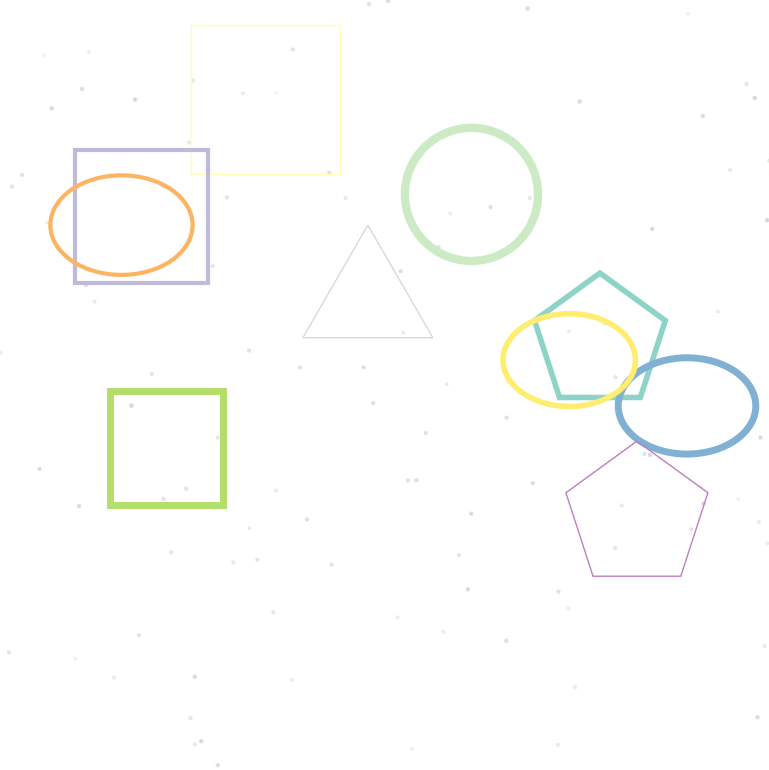[{"shape": "pentagon", "thickness": 2, "radius": 0.45, "center": [0.779, 0.556]}, {"shape": "square", "thickness": 0.5, "radius": 0.48, "center": [0.344, 0.871]}, {"shape": "square", "thickness": 1.5, "radius": 0.43, "center": [0.184, 0.719]}, {"shape": "oval", "thickness": 2.5, "radius": 0.45, "center": [0.892, 0.473]}, {"shape": "oval", "thickness": 1.5, "radius": 0.46, "center": [0.158, 0.708]}, {"shape": "square", "thickness": 2.5, "radius": 0.37, "center": [0.216, 0.418]}, {"shape": "triangle", "thickness": 0.5, "radius": 0.49, "center": [0.478, 0.61]}, {"shape": "pentagon", "thickness": 0.5, "radius": 0.48, "center": [0.827, 0.33]}, {"shape": "circle", "thickness": 3, "radius": 0.43, "center": [0.612, 0.748]}, {"shape": "oval", "thickness": 2, "radius": 0.43, "center": [0.739, 0.532]}]